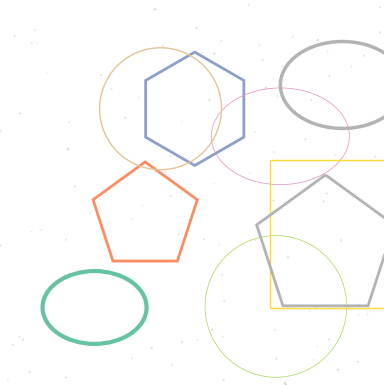[{"shape": "oval", "thickness": 3, "radius": 0.68, "center": [0.246, 0.201]}, {"shape": "pentagon", "thickness": 2, "radius": 0.71, "center": [0.377, 0.437]}, {"shape": "hexagon", "thickness": 2, "radius": 0.74, "center": [0.506, 0.717]}, {"shape": "oval", "thickness": 0.5, "radius": 0.9, "center": [0.728, 0.646]}, {"shape": "circle", "thickness": 0.5, "radius": 0.92, "center": [0.717, 0.204]}, {"shape": "square", "thickness": 1, "radius": 0.96, "center": [0.894, 0.392]}, {"shape": "circle", "thickness": 1, "radius": 0.79, "center": [0.417, 0.718]}, {"shape": "oval", "thickness": 2.5, "radius": 0.81, "center": [0.889, 0.779]}, {"shape": "pentagon", "thickness": 2, "radius": 0.94, "center": [0.845, 0.358]}]